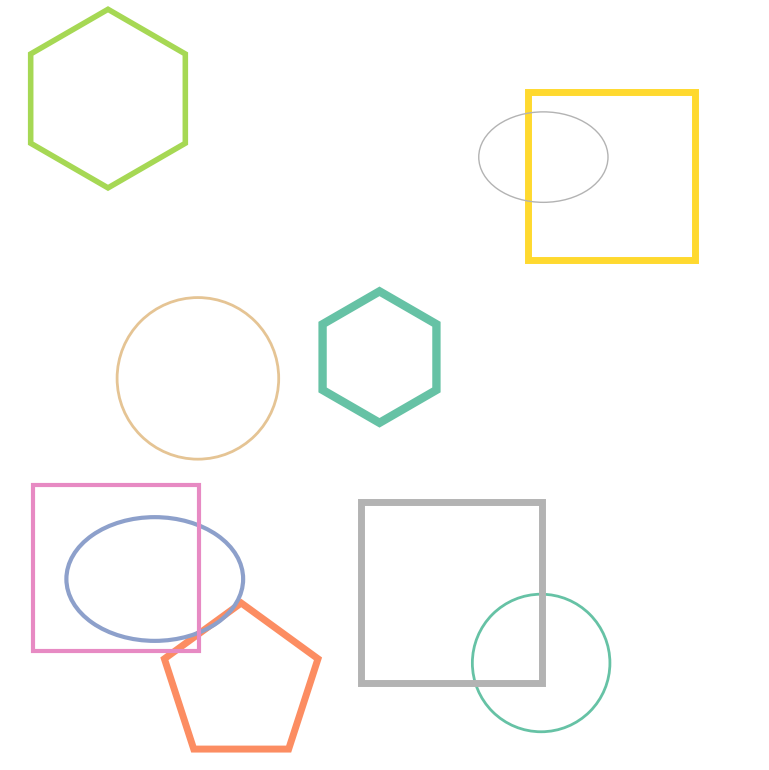[{"shape": "circle", "thickness": 1, "radius": 0.45, "center": [0.703, 0.139]}, {"shape": "hexagon", "thickness": 3, "radius": 0.43, "center": [0.493, 0.536]}, {"shape": "pentagon", "thickness": 2.5, "radius": 0.52, "center": [0.313, 0.112]}, {"shape": "oval", "thickness": 1.5, "radius": 0.57, "center": [0.201, 0.248]}, {"shape": "square", "thickness": 1.5, "radius": 0.54, "center": [0.15, 0.262]}, {"shape": "hexagon", "thickness": 2, "radius": 0.58, "center": [0.14, 0.872]}, {"shape": "square", "thickness": 2.5, "radius": 0.54, "center": [0.794, 0.771]}, {"shape": "circle", "thickness": 1, "radius": 0.52, "center": [0.257, 0.509]}, {"shape": "oval", "thickness": 0.5, "radius": 0.42, "center": [0.706, 0.796]}, {"shape": "square", "thickness": 2.5, "radius": 0.59, "center": [0.587, 0.231]}]